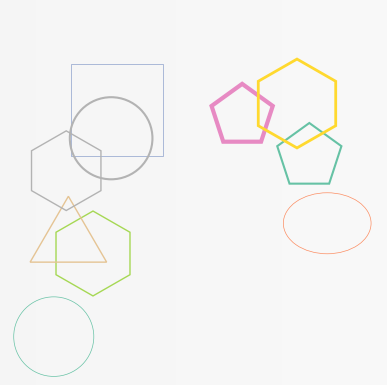[{"shape": "circle", "thickness": 0.5, "radius": 0.52, "center": [0.139, 0.126]}, {"shape": "pentagon", "thickness": 1.5, "radius": 0.44, "center": [0.798, 0.593]}, {"shape": "oval", "thickness": 0.5, "radius": 0.57, "center": [0.844, 0.42]}, {"shape": "square", "thickness": 0.5, "radius": 0.59, "center": [0.301, 0.714]}, {"shape": "pentagon", "thickness": 3, "radius": 0.42, "center": [0.625, 0.699]}, {"shape": "hexagon", "thickness": 1, "radius": 0.55, "center": [0.24, 0.342]}, {"shape": "hexagon", "thickness": 2, "radius": 0.58, "center": [0.766, 0.731]}, {"shape": "triangle", "thickness": 1, "radius": 0.57, "center": [0.176, 0.376]}, {"shape": "hexagon", "thickness": 1, "radius": 0.52, "center": [0.171, 0.557]}, {"shape": "circle", "thickness": 1.5, "radius": 0.53, "center": [0.287, 0.641]}]